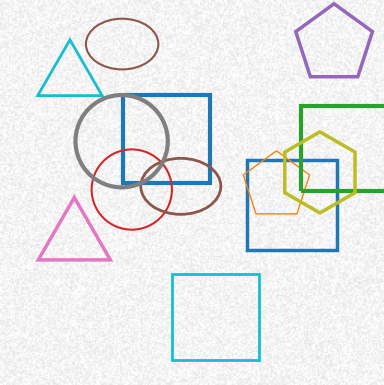[{"shape": "square", "thickness": 3, "radius": 0.57, "center": [0.433, 0.638]}, {"shape": "square", "thickness": 2.5, "radius": 0.59, "center": [0.758, 0.467]}, {"shape": "pentagon", "thickness": 1, "radius": 0.45, "center": [0.718, 0.518]}, {"shape": "square", "thickness": 3, "radius": 0.55, "center": [0.893, 0.613]}, {"shape": "circle", "thickness": 1.5, "radius": 0.52, "center": [0.342, 0.508]}, {"shape": "pentagon", "thickness": 2.5, "radius": 0.52, "center": [0.868, 0.885]}, {"shape": "oval", "thickness": 2, "radius": 0.52, "center": [0.47, 0.516]}, {"shape": "oval", "thickness": 1.5, "radius": 0.47, "center": [0.317, 0.886]}, {"shape": "triangle", "thickness": 2.5, "radius": 0.54, "center": [0.193, 0.379]}, {"shape": "circle", "thickness": 3, "radius": 0.6, "center": [0.316, 0.633]}, {"shape": "hexagon", "thickness": 2.5, "radius": 0.53, "center": [0.831, 0.552]}, {"shape": "triangle", "thickness": 2, "radius": 0.48, "center": [0.182, 0.8]}, {"shape": "square", "thickness": 2, "radius": 0.56, "center": [0.56, 0.177]}]